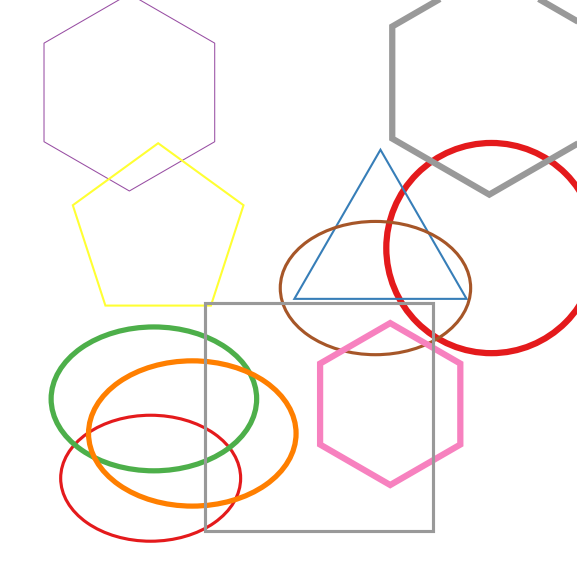[{"shape": "oval", "thickness": 1.5, "radius": 0.78, "center": [0.261, 0.171]}, {"shape": "circle", "thickness": 3, "radius": 0.91, "center": [0.851, 0.57]}, {"shape": "triangle", "thickness": 1, "radius": 0.86, "center": [0.659, 0.568]}, {"shape": "oval", "thickness": 2.5, "radius": 0.89, "center": [0.266, 0.308]}, {"shape": "hexagon", "thickness": 0.5, "radius": 0.85, "center": [0.224, 0.839]}, {"shape": "oval", "thickness": 2.5, "radius": 0.9, "center": [0.333, 0.249]}, {"shape": "pentagon", "thickness": 1, "radius": 0.78, "center": [0.274, 0.596]}, {"shape": "oval", "thickness": 1.5, "radius": 0.82, "center": [0.65, 0.5]}, {"shape": "hexagon", "thickness": 3, "radius": 0.7, "center": [0.676, 0.299]}, {"shape": "square", "thickness": 1.5, "radius": 0.99, "center": [0.553, 0.278]}, {"shape": "hexagon", "thickness": 3, "radius": 0.97, "center": [0.847, 0.856]}]